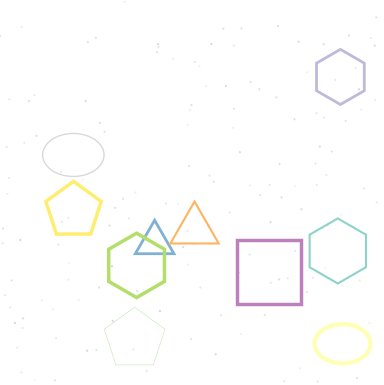[{"shape": "hexagon", "thickness": 1.5, "radius": 0.42, "center": [0.877, 0.348]}, {"shape": "oval", "thickness": 3, "radius": 0.36, "center": [0.89, 0.107]}, {"shape": "hexagon", "thickness": 2, "radius": 0.36, "center": [0.884, 0.8]}, {"shape": "triangle", "thickness": 2, "radius": 0.29, "center": [0.402, 0.37]}, {"shape": "triangle", "thickness": 1.5, "radius": 0.36, "center": [0.505, 0.404]}, {"shape": "hexagon", "thickness": 2.5, "radius": 0.42, "center": [0.355, 0.311]}, {"shape": "oval", "thickness": 1, "radius": 0.4, "center": [0.19, 0.598]}, {"shape": "square", "thickness": 2.5, "radius": 0.41, "center": [0.699, 0.293]}, {"shape": "pentagon", "thickness": 0.5, "radius": 0.41, "center": [0.35, 0.119]}, {"shape": "pentagon", "thickness": 2.5, "radius": 0.38, "center": [0.191, 0.453]}]